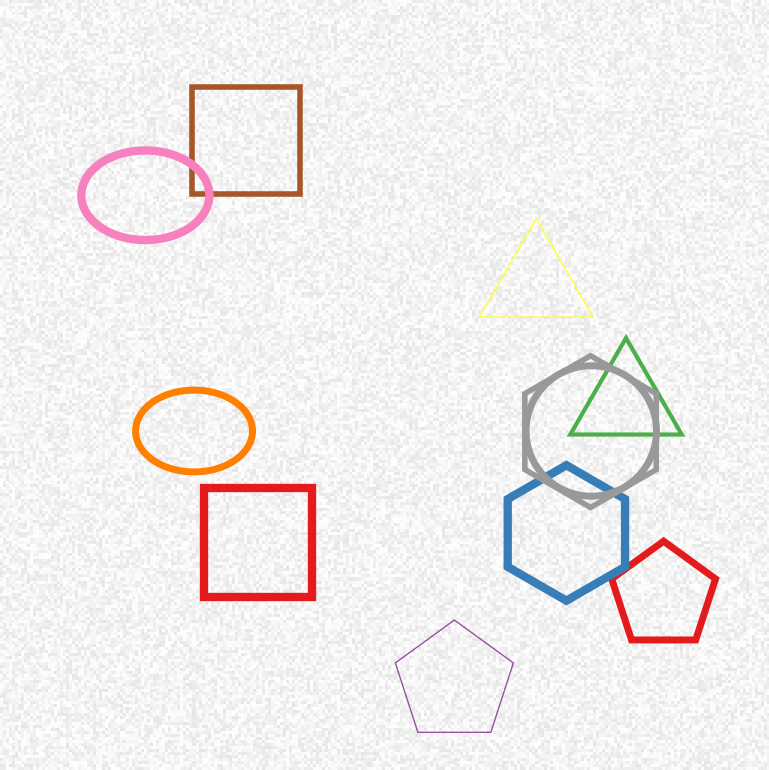[{"shape": "pentagon", "thickness": 2.5, "radius": 0.35, "center": [0.862, 0.226]}, {"shape": "square", "thickness": 3, "radius": 0.35, "center": [0.335, 0.296]}, {"shape": "hexagon", "thickness": 3, "radius": 0.44, "center": [0.736, 0.308]}, {"shape": "triangle", "thickness": 1.5, "radius": 0.42, "center": [0.813, 0.477]}, {"shape": "pentagon", "thickness": 0.5, "radius": 0.4, "center": [0.59, 0.114]}, {"shape": "oval", "thickness": 2.5, "radius": 0.38, "center": [0.252, 0.44]}, {"shape": "triangle", "thickness": 0.5, "radius": 0.43, "center": [0.697, 0.631]}, {"shape": "square", "thickness": 2, "radius": 0.35, "center": [0.32, 0.817]}, {"shape": "oval", "thickness": 3, "radius": 0.42, "center": [0.189, 0.746]}, {"shape": "hexagon", "thickness": 2, "radius": 0.49, "center": [0.767, 0.439]}, {"shape": "circle", "thickness": 2.5, "radius": 0.42, "center": [0.768, 0.44]}]